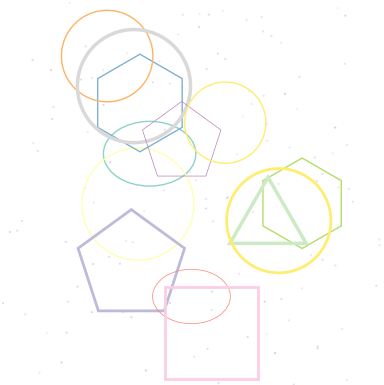[{"shape": "oval", "thickness": 1, "radius": 0.6, "center": [0.389, 0.601]}, {"shape": "circle", "thickness": 1, "radius": 0.73, "center": [0.358, 0.47]}, {"shape": "pentagon", "thickness": 2, "radius": 0.73, "center": [0.341, 0.31]}, {"shape": "oval", "thickness": 0.5, "radius": 0.5, "center": [0.497, 0.23]}, {"shape": "hexagon", "thickness": 1, "radius": 0.63, "center": [0.363, 0.733]}, {"shape": "circle", "thickness": 1, "radius": 0.59, "center": [0.278, 0.854]}, {"shape": "hexagon", "thickness": 1, "radius": 0.59, "center": [0.785, 0.472]}, {"shape": "square", "thickness": 2, "radius": 0.6, "center": [0.549, 0.135]}, {"shape": "circle", "thickness": 2.5, "radius": 0.73, "center": [0.348, 0.776]}, {"shape": "pentagon", "thickness": 0.5, "radius": 0.54, "center": [0.472, 0.629]}, {"shape": "triangle", "thickness": 2.5, "radius": 0.57, "center": [0.696, 0.425]}, {"shape": "circle", "thickness": 1, "radius": 0.53, "center": [0.585, 0.681]}, {"shape": "circle", "thickness": 2, "radius": 0.68, "center": [0.724, 0.427]}]